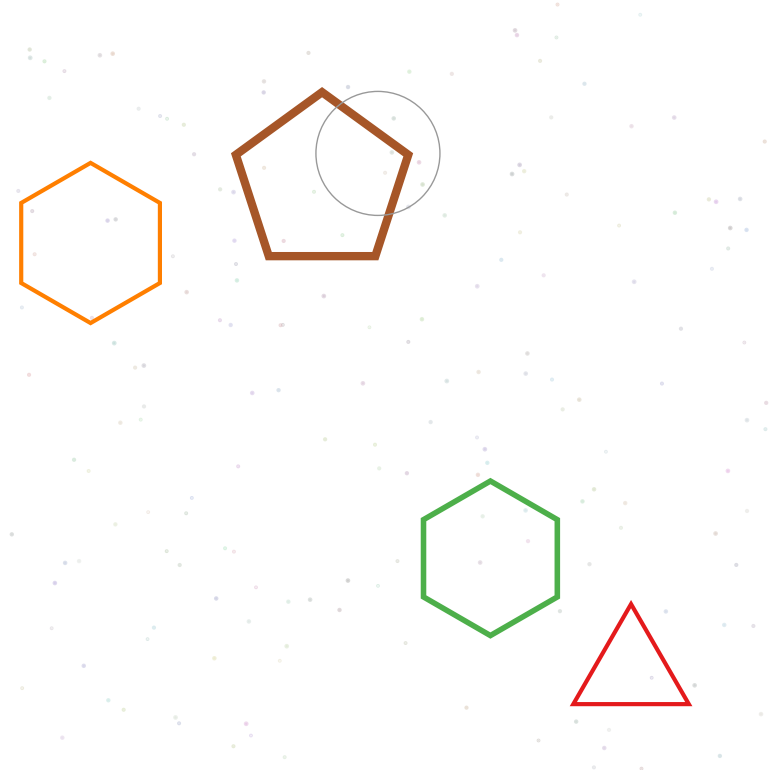[{"shape": "triangle", "thickness": 1.5, "radius": 0.43, "center": [0.82, 0.129]}, {"shape": "hexagon", "thickness": 2, "radius": 0.5, "center": [0.637, 0.275]}, {"shape": "hexagon", "thickness": 1.5, "radius": 0.52, "center": [0.118, 0.684]}, {"shape": "pentagon", "thickness": 3, "radius": 0.59, "center": [0.418, 0.763]}, {"shape": "circle", "thickness": 0.5, "radius": 0.4, "center": [0.491, 0.801]}]